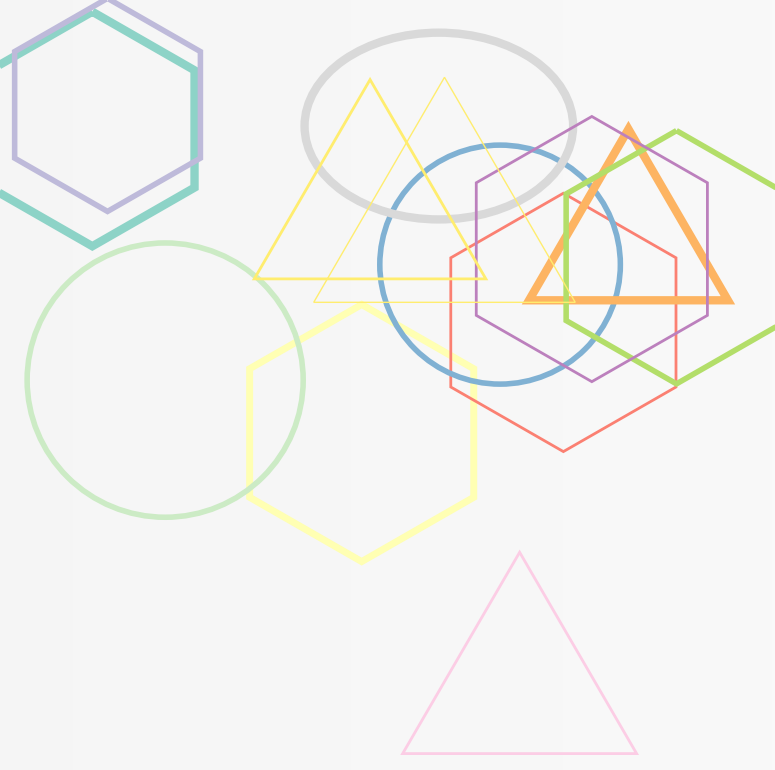[{"shape": "hexagon", "thickness": 3, "radius": 0.76, "center": [0.119, 0.833]}, {"shape": "hexagon", "thickness": 2.5, "radius": 0.83, "center": [0.467, 0.438]}, {"shape": "hexagon", "thickness": 2, "radius": 0.69, "center": [0.139, 0.864]}, {"shape": "hexagon", "thickness": 1, "radius": 0.84, "center": [0.727, 0.581]}, {"shape": "circle", "thickness": 2, "radius": 0.78, "center": [0.645, 0.656]}, {"shape": "triangle", "thickness": 3, "radius": 0.74, "center": [0.811, 0.684]}, {"shape": "hexagon", "thickness": 2, "radius": 0.82, "center": [0.873, 0.666]}, {"shape": "triangle", "thickness": 1, "radius": 0.87, "center": [0.671, 0.108]}, {"shape": "oval", "thickness": 3, "radius": 0.87, "center": [0.566, 0.836]}, {"shape": "hexagon", "thickness": 1, "radius": 0.86, "center": [0.764, 0.677]}, {"shape": "circle", "thickness": 2, "radius": 0.89, "center": [0.213, 0.506]}, {"shape": "triangle", "thickness": 1, "radius": 0.86, "center": [0.478, 0.724]}, {"shape": "triangle", "thickness": 0.5, "radius": 0.97, "center": [0.574, 0.705]}]